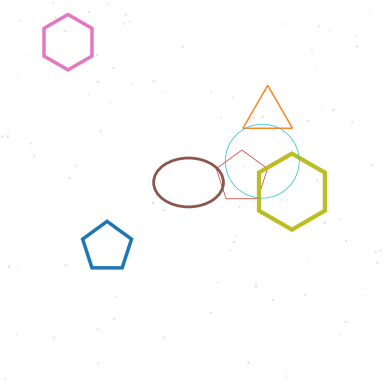[{"shape": "pentagon", "thickness": 2.5, "radius": 0.33, "center": [0.278, 0.358]}, {"shape": "triangle", "thickness": 1, "radius": 0.37, "center": [0.695, 0.704]}, {"shape": "pentagon", "thickness": 0.5, "radius": 0.35, "center": [0.628, 0.54]}, {"shape": "oval", "thickness": 2, "radius": 0.45, "center": [0.49, 0.526]}, {"shape": "hexagon", "thickness": 2.5, "radius": 0.36, "center": [0.177, 0.89]}, {"shape": "hexagon", "thickness": 3, "radius": 0.49, "center": [0.758, 0.502]}, {"shape": "circle", "thickness": 0.5, "radius": 0.48, "center": [0.681, 0.581]}]